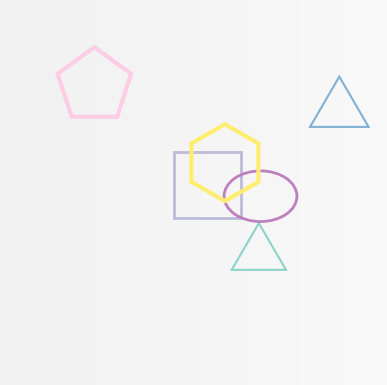[{"shape": "triangle", "thickness": 1.5, "radius": 0.4, "center": [0.668, 0.339]}, {"shape": "square", "thickness": 2, "radius": 0.43, "center": [0.536, 0.519]}, {"shape": "triangle", "thickness": 1.5, "radius": 0.44, "center": [0.876, 0.714]}, {"shape": "pentagon", "thickness": 3, "radius": 0.5, "center": [0.244, 0.778]}, {"shape": "oval", "thickness": 2, "radius": 0.47, "center": [0.672, 0.49]}, {"shape": "hexagon", "thickness": 3, "radius": 0.5, "center": [0.58, 0.578]}]